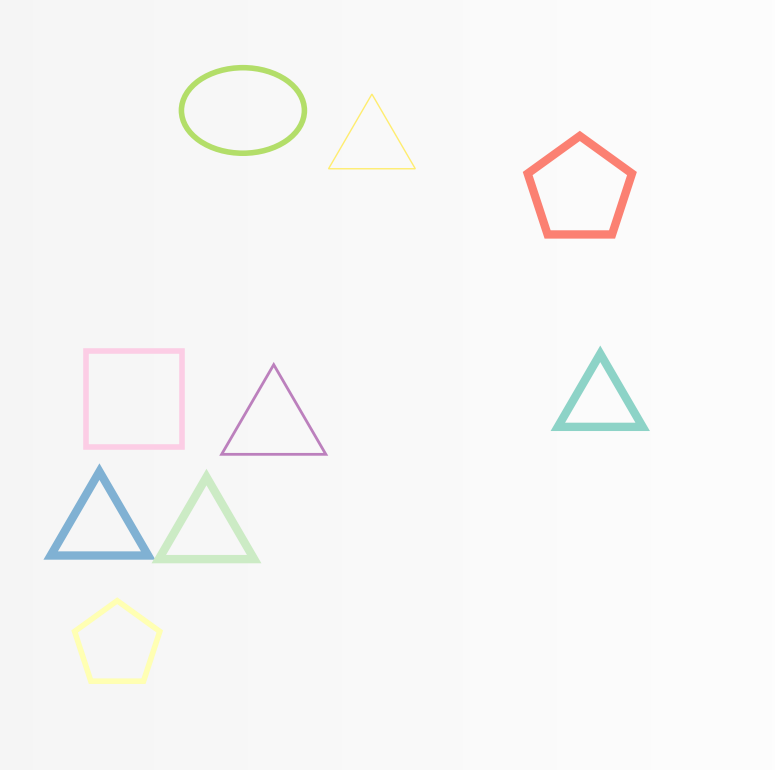[{"shape": "triangle", "thickness": 3, "radius": 0.32, "center": [0.775, 0.477]}, {"shape": "pentagon", "thickness": 2, "radius": 0.29, "center": [0.151, 0.162]}, {"shape": "pentagon", "thickness": 3, "radius": 0.35, "center": [0.748, 0.753]}, {"shape": "triangle", "thickness": 3, "radius": 0.36, "center": [0.128, 0.315]}, {"shape": "oval", "thickness": 2, "radius": 0.4, "center": [0.313, 0.857]}, {"shape": "square", "thickness": 2, "radius": 0.31, "center": [0.173, 0.482]}, {"shape": "triangle", "thickness": 1, "radius": 0.39, "center": [0.353, 0.449]}, {"shape": "triangle", "thickness": 3, "radius": 0.36, "center": [0.266, 0.309]}, {"shape": "triangle", "thickness": 0.5, "radius": 0.32, "center": [0.48, 0.813]}]